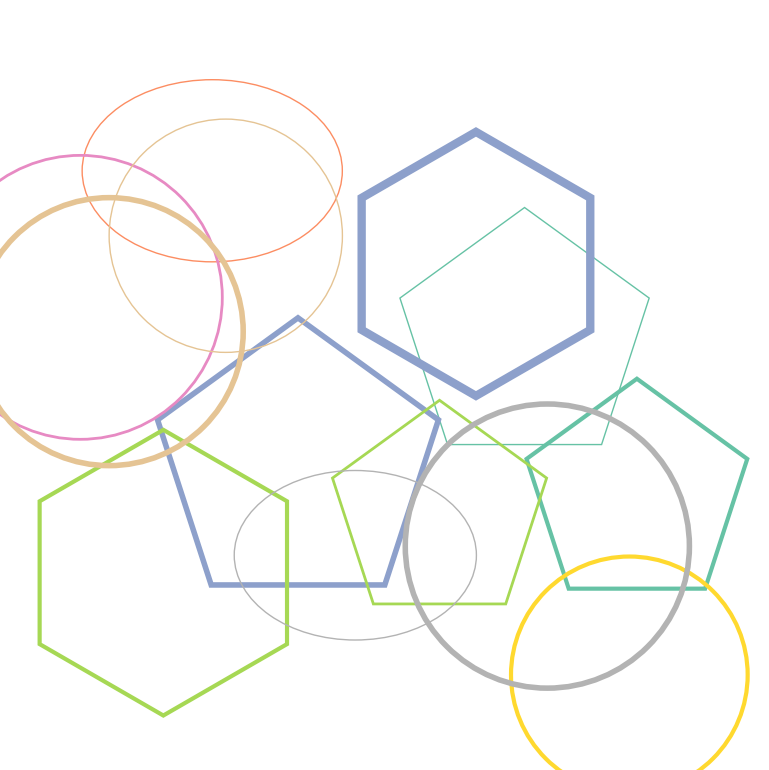[{"shape": "pentagon", "thickness": 0.5, "radius": 0.85, "center": [0.681, 0.56]}, {"shape": "pentagon", "thickness": 1.5, "radius": 0.75, "center": [0.827, 0.357]}, {"shape": "oval", "thickness": 0.5, "radius": 0.84, "center": [0.276, 0.778]}, {"shape": "pentagon", "thickness": 2, "radius": 0.96, "center": [0.387, 0.395]}, {"shape": "hexagon", "thickness": 3, "radius": 0.86, "center": [0.618, 0.657]}, {"shape": "circle", "thickness": 1, "radius": 0.92, "center": [0.104, 0.614]}, {"shape": "hexagon", "thickness": 1.5, "radius": 0.93, "center": [0.212, 0.256]}, {"shape": "pentagon", "thickness": 1, "radius": 0.73, "center": [0.571, 0.334]}, {"shape": "circle", "thickness": 1.5, "radius": 0.77, "center": [0.817, 0.124]}, {"shape": "circle", "thickness": 2, "radius": 0.87, "center": [0.142, 0.569]}, {"shape": "circle", "thickness": 0.5, "radius": 0.76, "center": [0.293, 0.694]}, {"shape": "oval", "thickness": 0.5, "radius": 0.79, "center": [0.461, 0.279]}, {"shape": "circle", "thickness": 2, "radius": 0.92, "center": [0.711, 0.291]}]